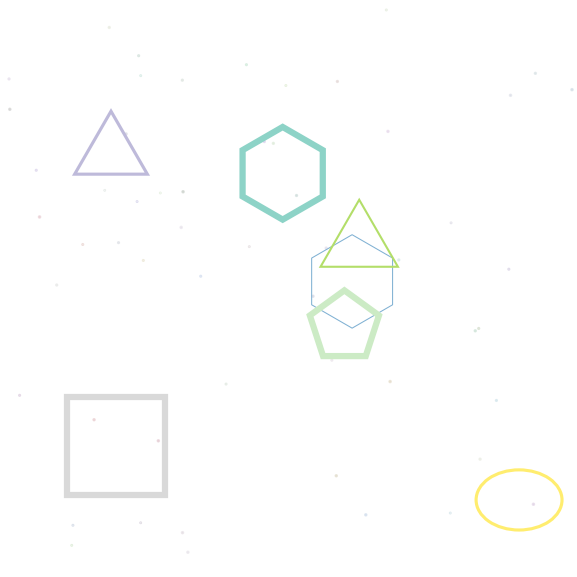[{"shape": "hexagon", "thickness": 3, "radius": 0.4, "center": [0.489, 0.699]}, {"shape": "triangle", "thickness": 1.5, "radius": 0.36, "center": [0.192, 0.734]}, {"shape": "hexagon", "thickness": 0.5, "radius": 0.4, "center": [0.61, 0.512]}, {"shape": "triangle", "thickness": 1, "radius": 0.39, "center": [0.622, 0.576]}, {"shape": "square", "thickness": 3, "radius": 0.43, "center": [0.201, 0.227]}, {"shape": "pentagon", "thickness": 3, "radius": 0.31, "center": [0.596, 0.433]}, {"shape": "oval", "thickness": 1.5, "radius": 0.37, "center": [0.899, 0.133]}]